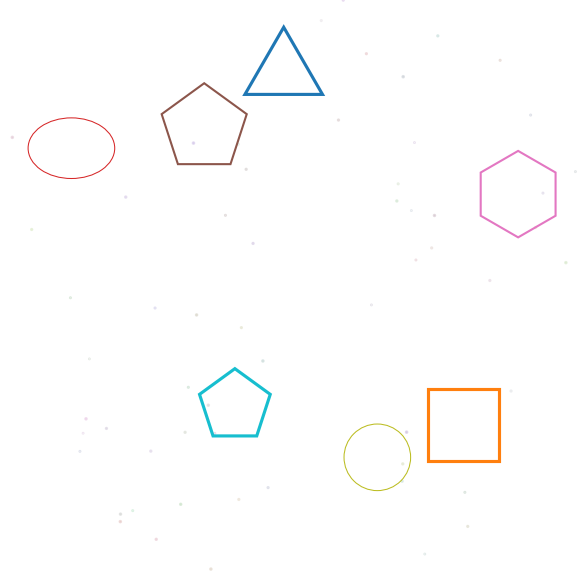[{"shape": "triangle", "thickness": 1.5, "radius": 0.39, "center": [0.491, 0.874]}, {"shape": "square", "thickness": 1.5, "radius": 0.31, "center": [0.802, 0.263]}, {"shape": "oval", "thickness": 0.5, "radius": 0.37, "center": [0.124, 0.743]}, {"shape": "pentagon", "thickness": 1, "radius": 0.39, "center": [0.354, 0.778]}, {"shape": "hexagon", "thickness": 1, "radius": 0.37, "center": [0.897, 0.663]}, {"shape": "circle", "thickness": 0.5, "radius": 0.29, "center": [0.653, 0.207]}, {"shape": "pentagon", "thickness": 1.5, "radius": 0.32, "center": [0.407, 0.296]}]